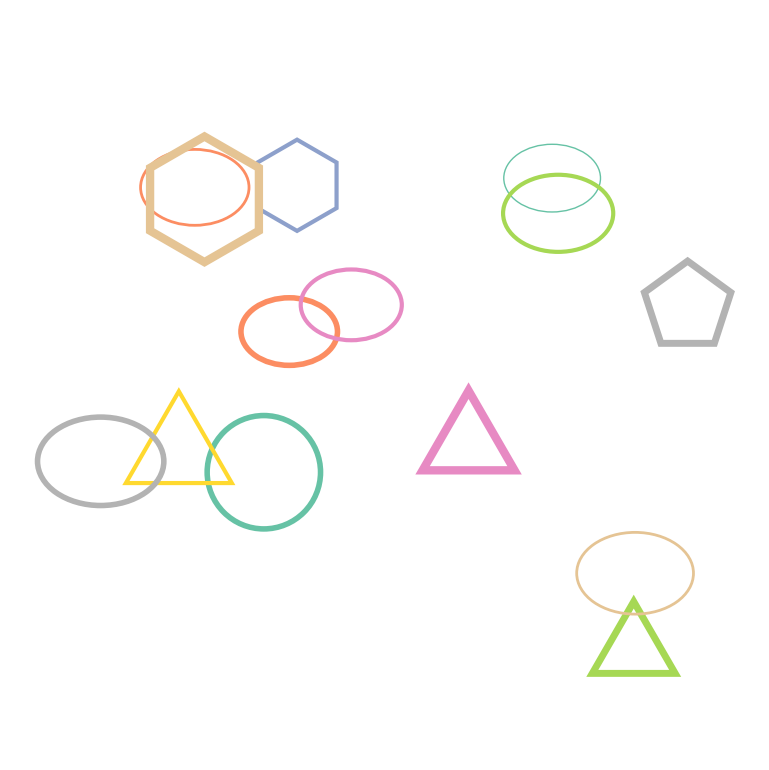[{"shape": "oval", "thickness": 0.5, "radius": 0.31, "center": [0.717, 0.769]}, {"shape": "circle", "thickness": 2, "radius": 0.37, "center": [0.343, 0.387]}, {"shape": "oval", "thickness": 1, "radius": 0.35, "center": [0.253, 0.757]}, {"shape": "oval", "thickness": 2, "radius": 0.31, "center": [0.376, 0.569]}, {"shape": "hexagon", "thickness": 1.5, "radius": 0.3, "center": [0.386, 0.759]}, {"shape": "oval", "thickness": 1.5, "radius": 0.33, "center": [0.456, 0.604]}, {"shape": "triangle", "thickness": 3, "radius": 0.34, "center": [0.609, 0.424]}, {"shape": "oval", "thickness": 1.5, "radius": 0.36, "center": [0.725, 0.723]}, {"shape": "triangle", "thickness": 2.5, "radius": 0.31, "center": [0.823, 0.157]}, {"shape": "triangle", "thickness": 1.5, "radius": 0.4, "center": [0.232, 0.412]}, {"shape": "hexagon", "thickness": 3, "radius": 0.41, "center": [0.266, 0.741]}, {"shape": "oval", "thickness": 1, "radius": 0.38, "center": [0.825, 0.256]}, {"shape": "oval", "thickness": 2, "radius": 0.41, "center": [0.131, 0.401]}, {"shape": "pentagon", "thickness": 2.5, "radius": 0.3, "center": [0.893, 0.602]}]